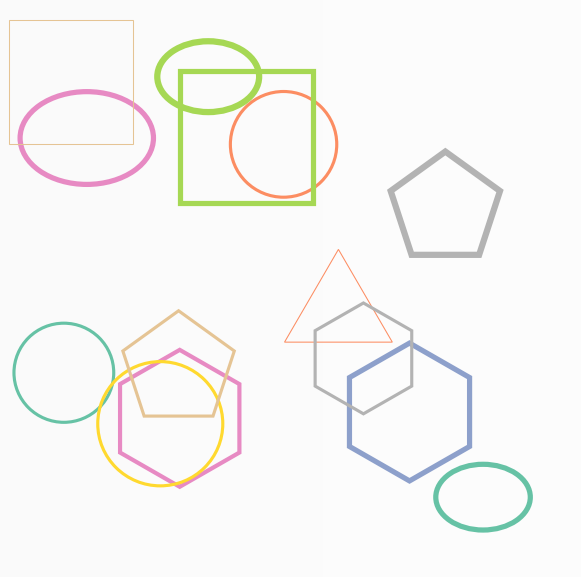[{"shape": "circle", "thickness": 1.5, "radius": 0.43, "center": [0.11, 0.354]}, {"shape": "oval", "thickness": 2.5, "radius": 0.41, "center": [0.831, 0.138]}, {"shape": "circle", "thickness": 1.5, "radius": 0.46, "center": [0.488, 0.749]}, {"shape": "triangle", "thickness": 0.5, "radius": 0.54, "center": [0.582, 0.46]}, {"shape": "hexagon", "thickness": 2.5, "radius": 0.6, "center": [0.705, 0.286]}, {"shape": "oval", "thickness": 2.5, "radius": 0.57, "center": [0.149, 0.76]}, {"shape": "hexagon", "thickness": 2, "radius": 0.59, "center": [0.309, 0.275]}, {"shape": "square", "thickness": 2.5, "radius": 0.57, "center": [0.424, 0.762]}, {"shape": "oval", "thickness": 3, "radius": 0.44, "center": [0.358, 0.866]}, {"shape": "circle", "thickness": 1.5, "radius": 0.54, "center": [0.276, 0.265]}, {"shape": "pentagon", "thickness": 1.5, "radius": 0.5, "center": [0.307, 0.36]}, {"shape": "square", "thickness": 0.5, "radius": 0.53, "center": [0.122, 0.857]}, {"shape": "hexagon", "thickness": 1.5, "radius": 0.48, "center": [0.625, 0.379]}, {"shape": "pentagon", "thickness": 3, "radius": 0.49, "center": [0.766, 0.638]}]